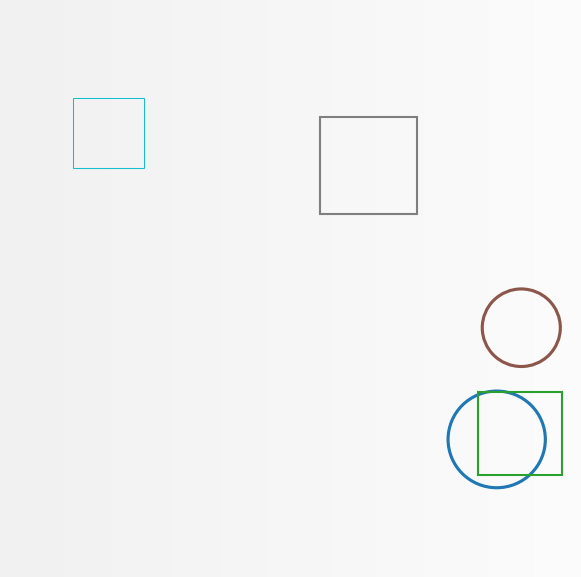[{"shape": "circle", "thickness": 1.5, "radius": 0.42, "center": [0.855, 0.238]}, {"shape": "square", "thickness": 1, "radius": 0.36, "center": [0.894, 0.248]}, {"shape": "circle", "thickness": 1.5, "radius": 0.34, "center": [0.897, 0.432]}, {"shape": "square", "thickness": 1, "radius": 0.42, "center": [0.634, 0.712]}, {"shape": "square", "thickness": 0.5, "radius": 0.3, "center": [0.187, 0.769]}]